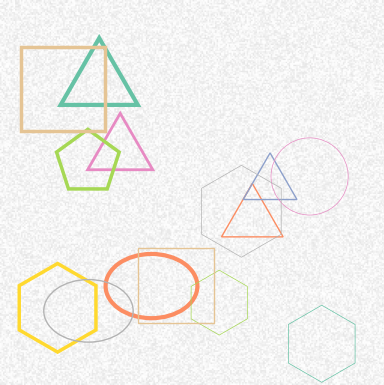[{"shape": "triangle", "thickness": 3, "radius": 0.58, "center": [0.258, 0.785]}, {"shape": "hexagon", "thickness": 0.5, "radius": 0.5, "center": [0.836, 0.107]}, {"shape": "oval", "thickness": 3, "radius": 0.6, "center": [0.393, 0.257]}, {"shape": "triangle", "thickness": 1, "radius": 0.46, "center": [0.655, 0.431]}, {"shape": "triangle", "thickness": 1, "radius": 0.4, "center": [0.701, 0.522]}, {"shape": "triangle", "thickness": 2, "radius": 0.49, "center": [0.312, 0.608]}, {"shape": "circle", "thickness": 0.5, "radius": 0.5, "center": [0.804, 0.542]}, {"shape": "hexagon", "thickness": 0.5, "radius": 0.42, "center": [0.569, 0.214]}, {"shape": "pentagon", "thickness": 2.5, "radius": 0.43, "center": [0.228, 0.578]}, {"shape": "hexagon", "thickness": 2.5, "radius": 0.58, "center": [0.15, 0.201]}, {"shape": "square", "thickness": 1, "radius": 0.49, "center": [0.457, 0.259]}, {"shape": "square", "thickness": 2.5, "radius": 0.54, "center": [0.163, 0.768]}, {"shape": "oval", "thickness": 1, "radius": 0.58, "center": [0.23, 0.193]}, {"shape": "hexagon", "thickness": 0.5, "radius": 0.6, "center": [0.627, 0.451]}]